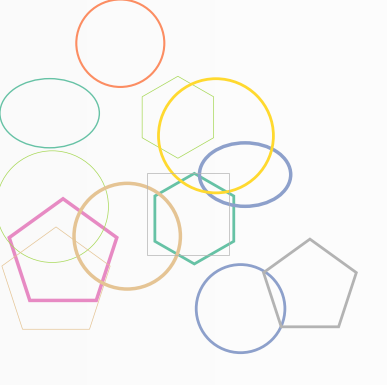[{"shape": "oval", "thickness": 1, "radius": 0.64, "center": [0.128, 0.706]}, {"shape": "hexagon", "thickness": 2, "radius": 0.59, "center": [0.501, 0.432]}, {"shape": "circle", "thickness": 1.5, "radius": 0.57, "center": [0.31, 0.888]}, {"shape": "oval", "thickness": 2.5, "radius": 0.59, "center": [0.632, 0.547]}, {"shape": "circle", "thickness": 2, "radius": 0.57, "center": [0.621, 0.198]}, {"shape": "pentagon", "thickness": 2.5, "radius": 0.73, "center": [0.163, 0.338]}, {"shape": "circle", "thickness": 0.5, "radius": 0.73, "center": [0.135, 0.463]}, {"shape": "hexagon", "thickness": 0.5, "radius": 0.53, "center": [0.459, 0.695]}, {"shape": "circle", "thickness": 2, "radius": 0.74, "center": [0.557, 0.647]}, {"shape": "pentagon", "thickness": 0.5, "radius": 0.73, "center": [0.145, 0.264]}, {"shape": "circle", "thickness": 2.5, "radius": 0.69, "center": [0.328, 0.387]}, {"shape": "square", "thickness": 0.5, "radius": 0.53, "center": [0.485, 0.444]}, {"shape": "pentagon", "thickness": 2, "radius": 0.63, "center": [0.8, 0.253]}]